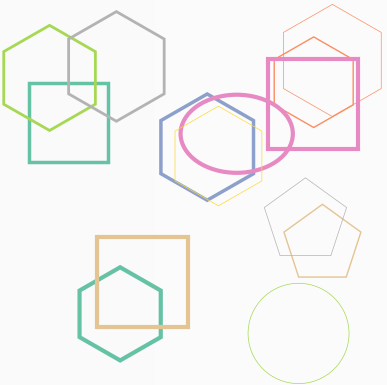[{"shape": "hexagon", "thickness": 3, "radius": 0.6, "center": [0.31, 0.185]}, {"shape": "square", "thickness": 2.5, "radius": 0.52, "center": [0.177, 0.682]}, {"shape": "hexagon", "thickness": 1, "radius": 0.59, "center": [0.81, 0.786]}, {"shape": "hexagon", "thickness": 0.5, "radius": 0.73, "center": [0.858, 0.843]}, {"shape": "hexagon", "thickness": 2.5, "radius": 0.69, "center": [0.535, 0.618]}, {"shape": "square", "thickness": 3, "radius": 0.58, "center": [0.808, 0.73]}, {"shape": "oval", "thickness": 3, "radius": 0.72, "center": [0.611, 0.653]}, {"shape": "hexagon", "thickness": 2, "radius": 0.68, "center": [0.128, 0.798]}, {"shape": "circle", "thickness": 0.5, "radius": 0.65, "center": [0.77, 0.134]}, {"shape": "hexagon", "thickness": 0.5, "radius": 0.65, "center": [0.564, 0.595]}, {"shape": "pentagon", "thickness": 1, "radius": 0.52, "center": [0.832, 0.365]}, {"shape": "square", "thickness": 3, "radius": 0.59, "center": [0.368, 0.268]}, {"shape": "hexagon", "thickness": 2, "radius": 0.71, "center": [0.3, 0.827]}, {"shape": "pentagon", "thickness": 0.5, "radius": 0.56, "center": [0.788, 0.427]}]